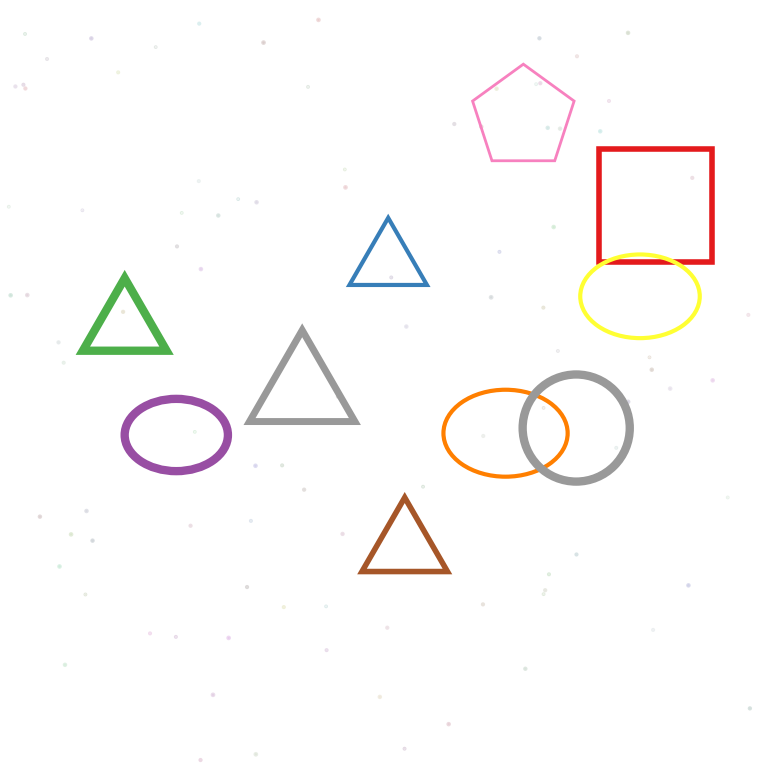[{"shape": "square", "thickness": 2, "radius": 0.37, "center": [0.851, 0.733]}, {"shape": "triangle", "thickness": 1.5, "radius": 0.29, "center": [0.504, 0.659]}, {"shape": "triangle", "thickness": 3, "radius": 0.31, "center": [0.162, 0.576]}, {"shape": "oval", "thickness": 3, "radius": 0.34, "center": [0.229, 0.435]}, {"shape": "oval", "thickness": 1.5, "radius": 0.4, "center": [0.657, 0.437]}, {"shape": "oval", "thickness": 1.5, "radius": 0.39, "center": [0.831, 0.615]}, {"shape": "triangle", "thickness": 2, "radius": 0.32, "center": [0.526, 0.29]}, {"shape": "pentagon", "thickness": 1, "radius": 0.35, "center": [0.68, 0.847]}, {"shape": "triangle", "thickness": 2.5, "radius": 0.4, "center": [0.392, 0.492]}, {"shape": "circle", "thickness": 3, "radius": 0.35, "center": [0.748, 0.444]}]